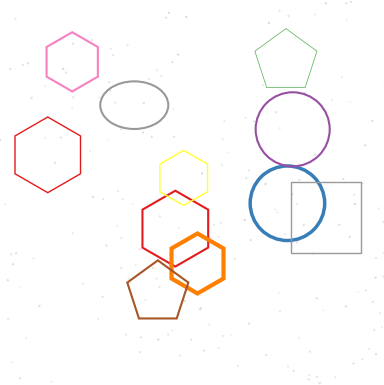[{"shape": "hexagon", "thickness": 1.5, "radius": 0.49, "center": [0.455, 0.406]}, {"shape": "hexagon", "thickness": 1, "radius": 0.49, "center": [0.124, 0.598]}, {"shape": "circle", "thickness": 2.5, "radius": 0.48, "center": [0.747, 0.472]}, {"shape": "pentagon", "thickness": 0.5, "radius": 0.42, "center": [0.743, 0.841]}, {"shape": "circle", "thickness": 1.5, "radius": 0.48, "center": [0.76, 0.664]}, {"shape": "hexagon", "thickness": 3, "radius": 0.39, "center": [0.513, 0.316]}, {"shape": "hexagon", "thickness": 1, "radius": 0.36, "center": [0.477, 0.538]}, {"shape": "pentagon", "thickness": 1.5, "radius": 0.42, "center": [0.41, 0.24]}, {"shape": "hexagon", "thickness": 1.5, "radius": 0.38, "center": [0.188, 0.839]}, {"shape": "oval", "thickness": 1.5, "radius": 0.44, "center": [0.349, 0.727]}, {"shape": "square", "thickness": 1, "radius": 0.46, "center": [0.846, 0.435]}]